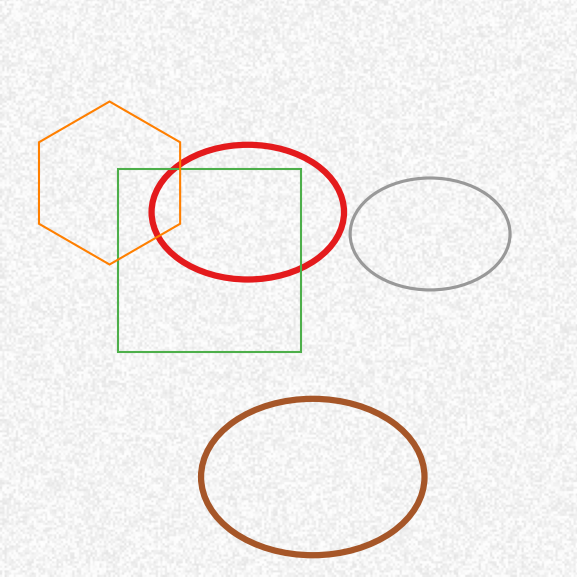[{"shape": "oval", "thickness": 3, "radius": 0.83, "center": [0.429, 0.632]}, {"shape": "square", "thickness": 1, "radius": 0.79, "center": [0.363, 0.548]}, {"shape": "hexagon", "thickness": 1, "radius": 0.71, "center": [0.19, 0.682]}, {"shape": "oval", "thickness": 3, "radius": 0.97, "center": [0.542, 0.173]}, {"shape": "oval", "thickness": 1.5, "radius": 0.69, "center": [0.745, 0.594]}]